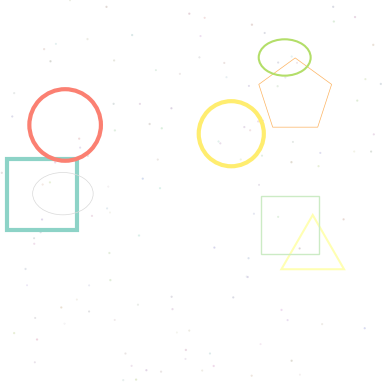[{"shape": "square", "thickness": 3, "radius": 0.46, "center": [0.109, 0.495]}, {"shape": "triangle", "thickness": 1.5, "radius": 0.47, "center": [0.812, 0.348]}, {"shape": "circle", "thickness": 3, "radius": 0.46, "center": [0.169, 0.675]}, {"shape": "pentagon", "thickness": 0.5, "radius": 0.5, "center": [0.767, 0.75]}, {"shape": "oval", "thickness": 1.5, "radius": 0.34, "center": [0.739, 0.851]}, {"shape": "oval", "thickness": 0.5, "radius": 0.39, "center": [0.163, 0.497]}, {"shape": "square", "thickness": 1, "radius": 0.38, "center": [0.752, 0.415]}, {"shape": "circle", "thickness": 3, "radius": 0.42, "center": [0.601, 0.653]}]